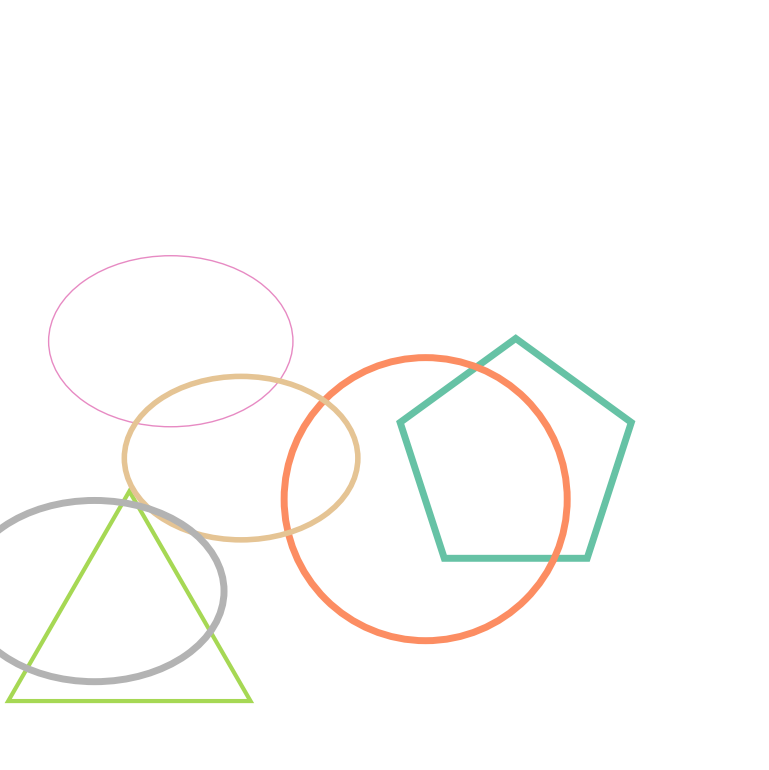[{"shape": "pentagon", "thickness": 2.5, "radius": 0.79, "center": [0.67, 0.403]}, {"shape": "circle", "thickness": 2.5, "radius": 0.92, "center": [0.553, 0.352]}, {"shape": "oval", "thickness": 0.5, "radius": 0.79, "center": [0.222, 0.557]}, {"shape": "triangle", "thickness": 1.5, "radius": 0.91, "center": [0.168, 0.18]}, {"shape": "oval", "thickness": 2, "radius": 0.76, "center": [0.313, 0.405]}, {"shape": "oval", "thickness": 2.5, "radius": 0.84, "center": [0.123, 0.232]}]